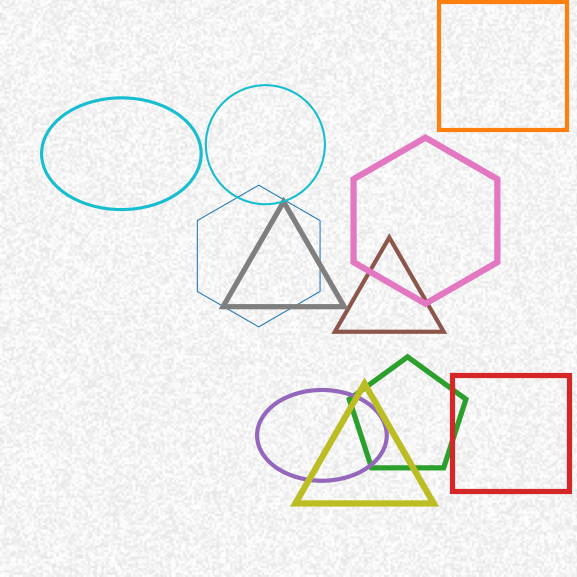[{"shape": "hexagon", "thickness": 0.5, "radius": 0.61, "center": [0.448, 0.556]}, {"shape": "square", "thickness": 2, "radius": 0.55, "center": [0.871, 0.885]}, {"shape": "pentagon", "thickness": 2.5, "radius": 0.53, "center": [0.706, 0.275]}, {"shape": "square", "thickness": 2.5, "radius": 0.5, "center": [0.884, 0.25]}, {"shape": "oval", "thickness": 2, "radius": 0.56, "center": [0.557, 0.245]}, {"shape": "triangle", "thickness": 2, "radius": 0.54, "center": [0.674, 0.479]}, {"shape": "hexagon", "thickness": 3, "radius": 0.72, "center": [0.737, 0.617]}, {"shape": "triangle", "thickness": 2.5, "radius": 0.61, "center": [0.491, 0.529]}, {"shape": "triangle", "thickness": 3, "radius": 0.69, "center": [0.631, 0.196]}, {"shape": "circle", "thickness": 1, "radius": 0.52, "center": [0.46, 0.749]}, {"shape": "oval", "thickness": 1.5, "radius": 0.69, "center": [0.21, 0.733]}]